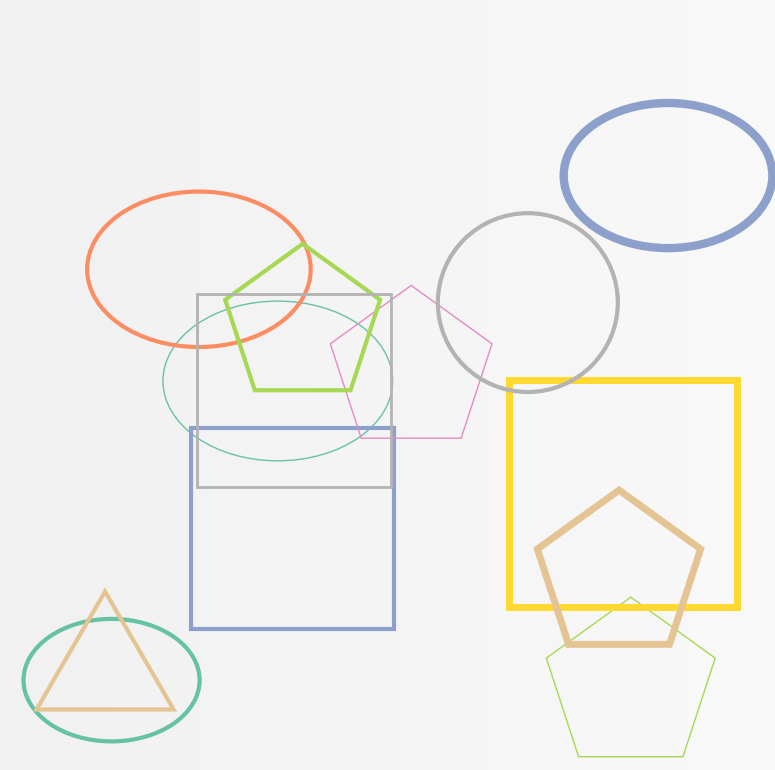[{"shape": "oval", "thickness": 1.5, "radius": 0.57, "center": [0.144, 0.117]}, {"shape": "oval", "thickness": 0.5, "radius": 0.74, "center": [0.358, 0.505]}, {"shape": "oval", "thickness": 1.5, "radius": 0.72, "center": [0.257, 0.65]}, {"shape": "oval", "thickness": 3, "radius": 0.67, "center": [0.862, 0.772]}, {"shape": "square", "thickness": 1.5, "radius": 0.65, "center": [0.378, 0.314]}, {"shape": "pentagon", "thickness": 0.5, "radius": 0.55, "center": [0.531, 0.52]}, {"shape": "pentagon", "thickness": 0.5, "radius": 0.57, "center": [0.814, 0.11]}, {"shape": "pentagon", "thickness": 1.5, "radius": 0.53, "center": [0.391, 0.578]}, {"shape": "square", "thickness": 2.5, "radius": 0.73, "center": [0.804, 0.359]}, {"shape": "triangle", "thickness": 1.5, "radius": 0.51, "center": [0.136, 0.13]}, {"shape": "pentagon", "thickness": 2.5, "radius": 0.55, "center": [0.799, 0.253]}, {"shape": "circle", "thickness": 1.5, "radius": 0.58, "center": [0.681, 0.607]}, {"shape": "square", "thickness": 1, "radius": 0.63, "center": [0.38, 0.492]}]